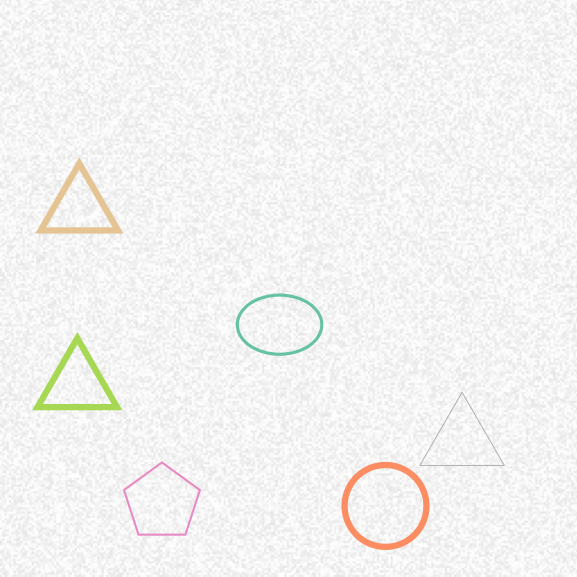[{"shape": "oval", "thickness": 1.5, "radius": 0.37, "center": [0.484, 0.437]}, {"shape": "circle", "thickness": 3, "radius": 0.35, "center": [0.668, 0.123]}, {"shape": "pentagon", "thickness": 1, "radius": 0.35, "center": [0.28, 0.129]}, {"shape": "triangle", "thickness": 3, "radius": 0.4, "center": [0.134, 0.334]}, {"shape": "triangle", "thickness": 3, "radius": 0.39, "center": [0.137, 0.639]}, {"shape": "triangle", "thickness": 0.5, "radius": 0.42, "center": [0.8, 0.235]}]